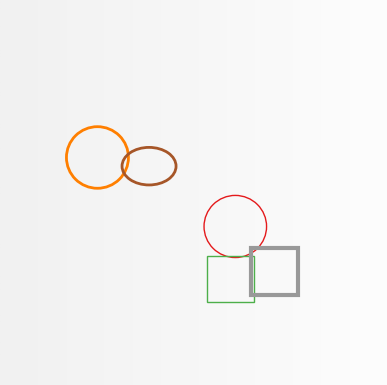[{"shape": "circle", "thickness": 1, "radius": 0.4, "center": [0.607, 0.412]}, {"shape": "square", "thickness": 1, "radius": 0.3, "center": [0.595, 0.275]}, {"shape": "circle", "thickness": 2, "radius": 0.4, "center": [0.251, 0.591]}, {"shape": "oval", "thickness": 2, "radius": 0.35, "center": [0.385, 0.568]}, {"shape": "square", "thickness": 3, "radius": 0.31, "center": [0.708, 0.296]}]